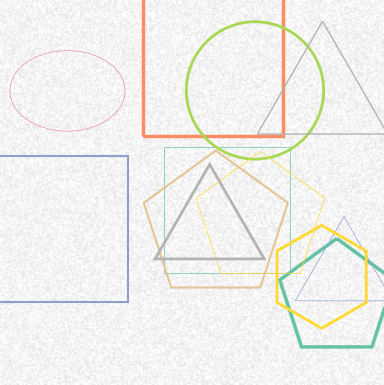[{"shape": "square", "thickness": 0.5, "radius": 0.82, "center": [0.59, 0.454]}, {"shape": "pentagon", "thickness": 2.5, "radius": 0.78, "center": [0.875, 0.225]}, {"shape": "square", "thickness": 2.5, "radius": 0.91, "center": [0.554, 0.828]}, {"shape": "square", "thickness": 1.5, "radius": 0.95, "center": [0.143, 0.405]}, {"shape": "triangle", "thickness": 0.5, "radius": 0.73, "center": [0.893, 0.292]}, {"shape": "oval", "thickness": 0.5, "radius": 0.75, "center": [0.175, 0.764]}, {"shape": "circle", "thickness": 2, "radius": 0.89, "center": [0.662, 0.765]}, {"shape": "pentagon", "thickness": 0.5, "radius": 0.88, "center": [0.677, 0.431]}, {"shape": "hexagon", "thickness": 2, "radius": 0.67, "center": [0.835, 0.281]}, {"shape": "pentagon", "thickness": 1.5, "radius": 0.98, "center": [0.56, 0.412]}, {"shape": "triangle", "thickness": 1, "radius": 0.98, "center": [0.838, 0.75]}, {"shape": "triangle", "thickness": 2, "radius": 0.82, "center": [0.545, 0.409]}]